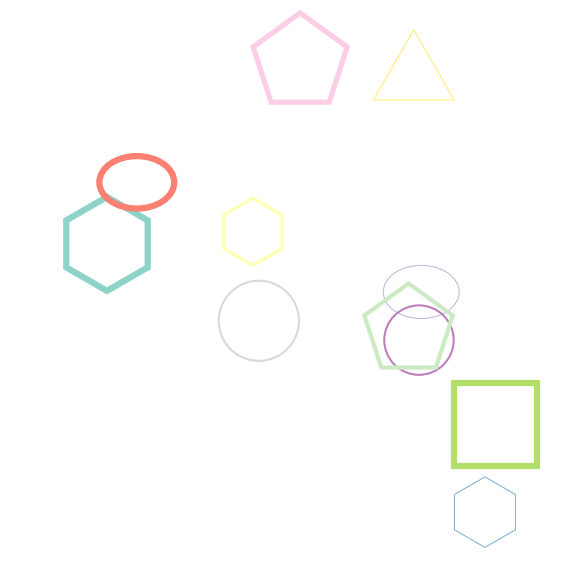[{"shape": "hexagon", "thickness": 3, "radius": 0.41, "center": [0.185, 0.577]}, {"shape": "hexagon", "thickness": 1.5, "radius": 0.29, "center": [0.438, 0.598]}, {"shape": "oval", "thickness": 0.5, "radius": 0.33, "center": [0.729, 0.494]}, {"shape": "oval", "thickness": 3, "radius": 0.32, "center": [0.237, 0.683]}, {"shape": "hexagon", "thickness": 0.5, "radius": 0.31, "center": [0.84, 0.112]}, {"shape": "square", "thickness": 3, "radius": 0.36, "center": [0.858, 0.264]}, {"shape": "pentagon", "thickness": 2.5, "radius": 0.43, "center": [0.52, 0.891]}, {"shape": "circle", "thickness": 1, "radius": 0.35, "center": [0.448, 0.444]}, {"shape": "circle", "thickness": 1, "radius": 0.3, "center": [0.726, 0.41]}, {"shape": "pentagon", "thickness": 2, "radius": 0.4, "center": [0.707, 0.428]}, {"shape": "triangle", "thickness": 0.5, "radius": 0.4, "center": [0.716, 0.867]}]